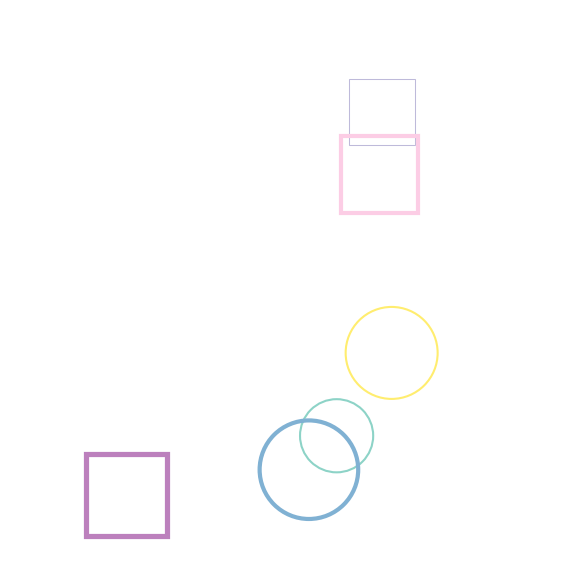[{"shape": "circle", "thickness": 1, "radius": 0.32, "center": [0.583, 0.245]}, {"shape": "square", "thickness": 0.5, "radius": 0.29, "center": [0.661, 0.805]}, {"shape": "circle", "thickness": 2, "radius": 0.43, "center": [0.535, 0.186]}, {"shape": "square", "thickness": 2, "radius": 0.34, "center": [0.657, 0.697]}, {"shape": "square", "thickness": 2.5, "radius": 0.35, "center": [0.219, 0.142]}, {"shape": "circle", "thickness": 1, "radius": 0.4, "center": [0.678, 0.388]}]